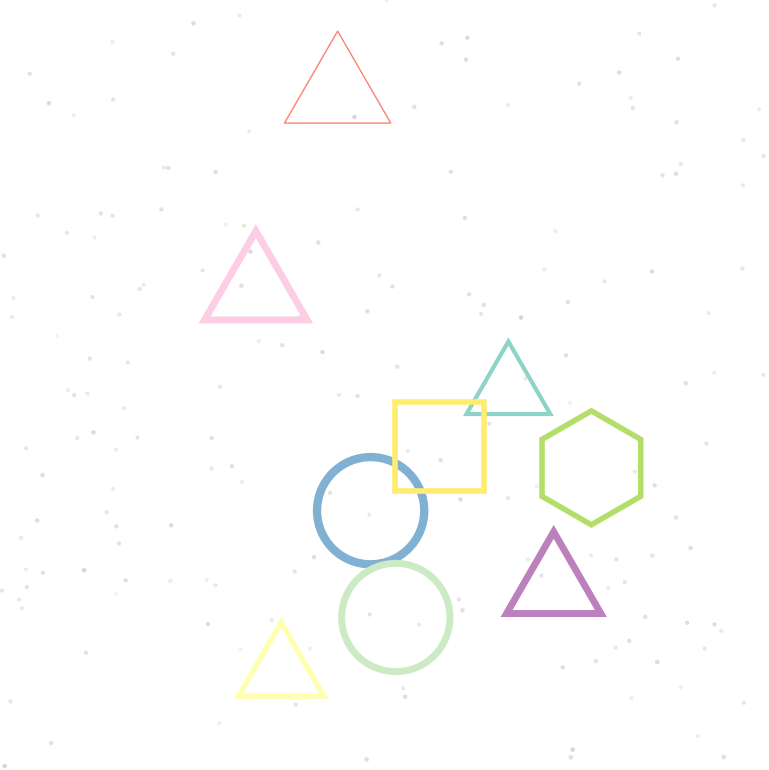[{"shape": "triangle", "thickness": 1.5, "radius": 0.31, "center": [0.66, 0.494]}, {"shape": "triangle", "thickness": 2, "radius": 0.32, "center": [0.365, 0.128]}, {"shape": "triangle", "thickness": 0.5, "radius": 0.4, "center": [0.438, 0.88]}, {"shape": "circle", "thickness": 3, "radius": 0.35, "center": [0.481, 0.337]}, {"shape": "hexagon", "thickness": 2, "radius": 0.37, "center": [0.768, 0.392]}, {"shape": "triangle", "thickness": 2.5, "radius": 0.38, "center": [0.332, 0.623]}, {"shape": "triangle", "thickness": 2.5, "radius": 0.35, "center": [0.719, 0.239]}, {"shape": "circle", "thickness": 2.5, "radius": 0.35, "center": [0.514, 0.198]}, {"shape": "square", "thickness": 2, "radius": 0.29, "center": [0.571, 0.42]}]